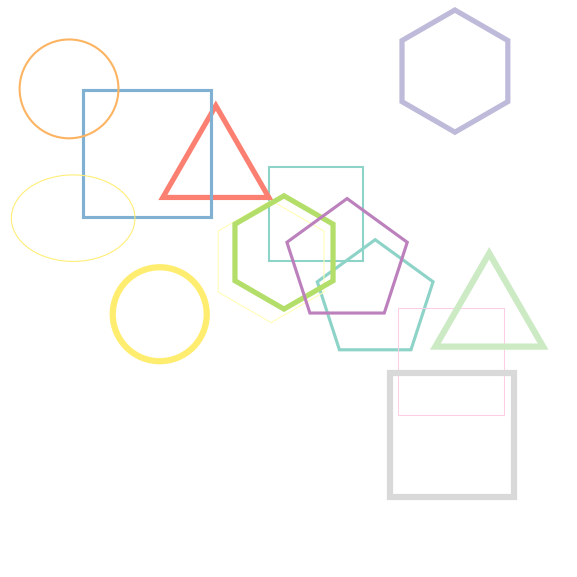[{"shape": "pentagon", "thickness": 1.5, "radius": 0.53, "center": [0.65, 0.479]}, {"shape": "square", "thickness": 1, "radius": 0.41, "center": [0.547, 0.629]}, {"shape": "hexagon", "thickness": 0.5, "radius": 0.53, "center": [0.469, 0.546]}, {"shape": "hexagon", "thickness": 2.5, "radius": 0.53, "center": [0.788, 0.876]}, {"shape": "triangle", "thickness": 2.5, "radius": 0.53, "center": [0.374, 0.71]}, {"shape": "square", "thickness": 1.5, "radius": 0.55, "center": [0.255, 0.734]}, {"shape": "circle", "thickness": 1, "radius": 0.43, "center": [0.12, 0.845]}, {"shape": "hexagon", "thickness": 2.5, "radius": 0.49, "center": [0.492, 0.562]}, {"shape": "square", "thickness": 0.5, "radius": 0.46, "center": [0.781, 0.373]}, {"shape": "square", "thickness": 3, "radius": 0.54, "center": [0.783, 0.246]}, {"shape": "pentagon", "thickness": 1.5, "radius": 0.55, "center": [0.601, 0.546]}, {"shape": "triangle", "thickness": 3, "radius": 0.54, "center": [0.847, 0.453]}, {"shape": "oval", "thickness": 0.5, "radius": 0.54, "center": [0.127, 0.621]}, {"shape": "circle", "thickness": 3, "radius": 0.41, "center": [0.277, 0.455]}]